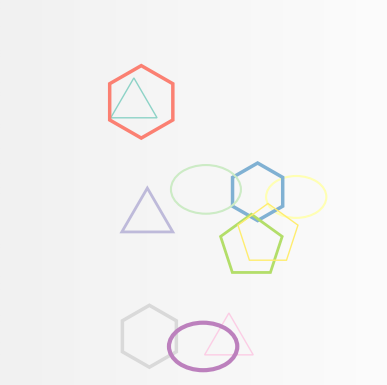[{"shape": "triangle", "thickness": 1, "radius": 0.35, "center": [0.345, 0.729]}, {"shape": "oval", "thickness": 1.5, "radius": 0.39, "center": [0.764, 0.488]}, {"shape": "triangle", "thickness": 2, "radius": 0.38, "center": [0.38, 0.436]}, {"shape": "hexagon", "thickness": 2.5, "radius": 0.47, "center": [0.365, 0.735]}, {"shape": "hexagon", "thickness": 2.5, "radius": 0.37, "center": [0.665, 0.502]}, {"shape": "pentagon", "thickness": 2, "radius": 0.42, "center": [0.649, 0.36]}, {"shape": "triangle", "thickness": 1, "radius": 0.36, "center": [0.591, 0.115]}, {"shape": "hexagon", "thickness": 2.5, "radius": 0.4, "center": [0.385, 0.127]}, {"shape": "oval", "thickness": 3, "radius": 0.44, "center": [0.524, 0.1]}, {"shape": "oval", "thickness": 1.5, "radius": 0.45, "center": [0.531, 0.508]}, {"shape": "pentagon", "thickness": 1, "radius": 0.41, "center": [0.691, 0.39]}]